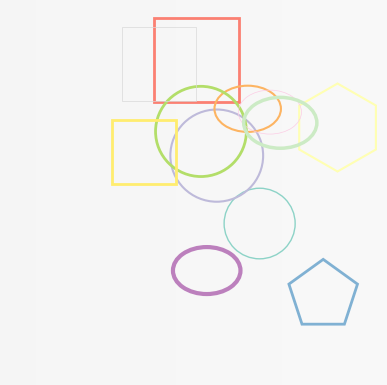[{"shape": "circle", "thickness": 1, "radius": 0.46, "center": [0.67, 0.419]}, {"shape": "hexagon", "thickness": 1.5, "radius": 0.57, "center": [0.871, 0.669]}, {"shape": "circle", "thickness": 1.5, "radius": 0.6, "center": [0.559, 0.596]}, {"shape": "square", "thickness": 2, "radius": 0.54, "center": [0.508, 0.845]}, {"shape": "pentagon", "thickness": 2, "radius": 0.47, "center": [0.834, 0.233]}, {"shape": "oval", "thickness": 1.5, "radius": 0.43, "center": [0.639, 0.717]}, {"shape": "circle", "thickness": 2, "radius": 0.59, "center": [0.519, 0.659]}, {"shape": "oval", "thickness": 0.5, "radius": 0.41, "center": [0.697, 0.709]}, {"shape": "square", "thickness": 0.5, "radius": 0.48, "center": [0.41, 0.833]}, {"shape": "oval", "thickness": 3, "radius": 0.44, "center": [0.533, 0.297]}, {"shape": "oval", "thickness": 2.5, "radius": 0.47, "center": [0.723, 0.681]}, {"shape": "square", "thickness": 2, "radius": 0.42, "center": [0.371, 0.606]}]